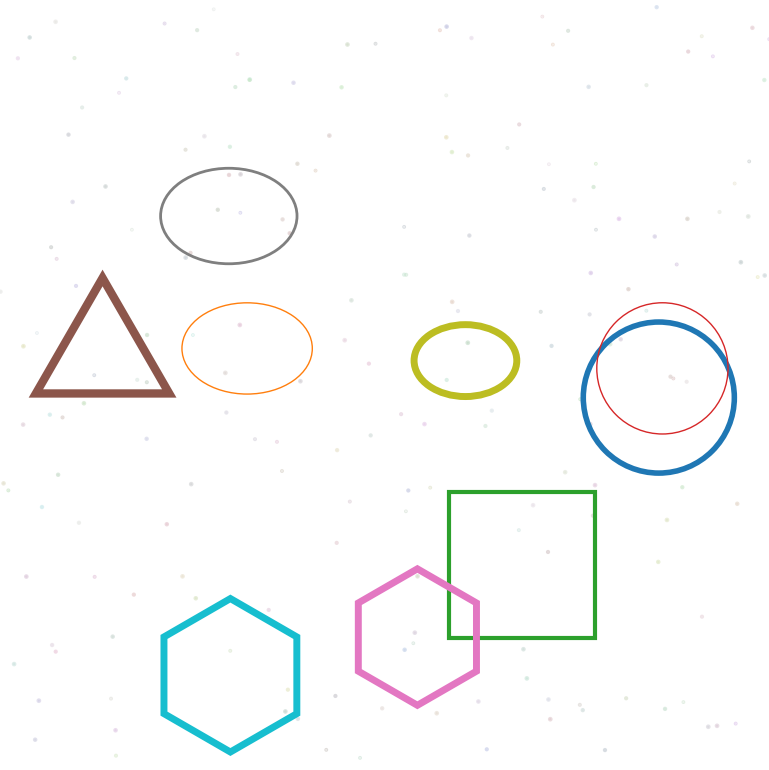[{"shape": "circle", "thickness": 2, "radius": 0.49, "center": [0.856, 0.484]}, {"shape": "oval", "thickness": 0.5, "radius": 0.42, "center": [0.321, 0.547]}, {"shape": "square", "thickness": 1.5, "radius": 0.47, "center": [0.678, 0.266]}, {"shape": "circle", "thickness": 0.5, "radius": 0.43, "center": [0.86, 0.522]}, {"shape": "triangle", "thickness": 3, "radius": 0.5, "center": [0.133, 0.539]}, {"shape": "hexagon", "thickness": 2.5, "radius": 0.44, "center": [0.542, 0.173]}, {"shape": "oval", "thickness": 1, "radius": 0.44, "center": [0.297, 0.719]}, {"shape": "oval", "thickness": 2.5, "radius": 0.33, "center": [0.604, 0.532]}, {"shape": "hexagon", "thickness": 2.5, "radius": 0.5, "center": [0.299, 0.123]}]